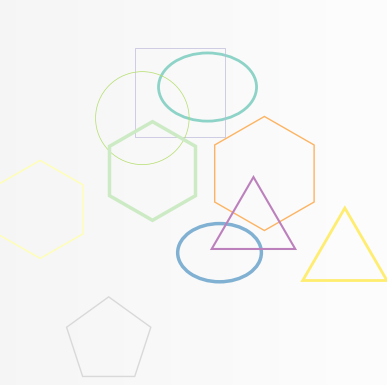[{"shape": "oval", "thickness": 2, "radius": 0.63, "center": [0.536, 0.774]}, {"shape": "hexagon", "thickness": 1, "radius": 0.64, "center": [0.104, 0.456]}, {"shape": "square", "thickness": 0.5, "radius": 0.58, "center": [0.465, 0.76]}, {"shape": "oval", "thickness": 2.5, "radius": 0.54, "center": [0.567, 0.344]}, {"shape": "hexagon", "thickness": 1, "radius": 0.74, "center": [0.682, 0.549]}, {"shape": "circle", "thickness": 0.5, "radius": 0.6, "center": [0.367, 0.693]}, {"shape": "pentagon", "thickness": 1, "radius": 0.57, "center": [0.28, 0.115]}, {"shape": "triangle", "thickness": 1.5, "radius": 0.62, "center": [0.654, 0.416]}, {"shape": "hexagon", "thickness": 2.5, "radius": 0.64, "center": [0.394, 0.556]}, {"shape": "triangle", "thickness": 2, "radius": 0.63, "center": [0.89, 0.334]}]